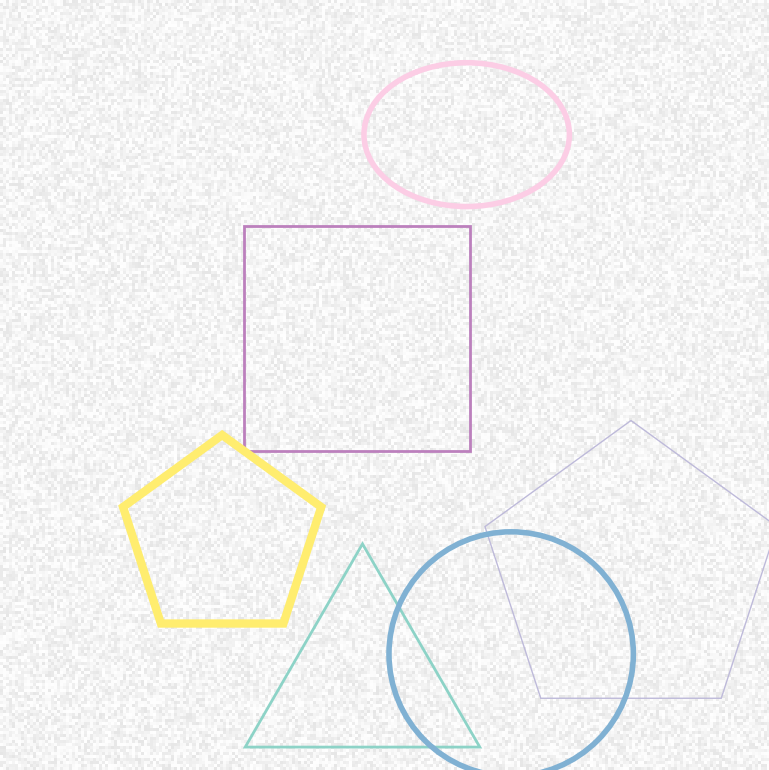[{"shape": "triangle", "thickness": 1, "radius": 0.88, "center": [0.471, 0.118]}, {"shape": "pentagon", "thickness": 0.5, "radius": 1.0, "center": [0.819, 0.254]}, {"shape": "circle", "thickness": 2, "radius": 0.79, "center": [0.664, 0.151]}, {"shape": "oval", "thickness": 2, "radius": 0.67, "center": [0.606, 0.825]}, {"shape": "square", "thickness": 1, "radius": 0.73, "center": [0.464, 0.56]}, {"shape": "pentagon", "thickness": 3, "radius": 0.68, "center": [0.289, 0.3]}]